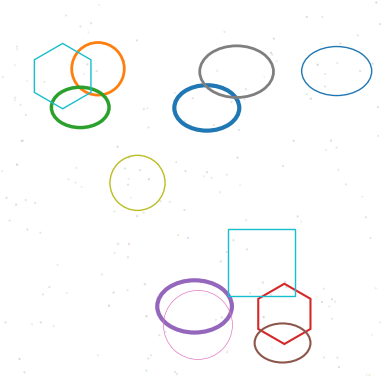[{"shape": "oval", "thickness": 1, "radius": 0.45, "center": [0.875, 0.815]}, {"shape": "oval", "thickness": 3, "radius": 0.42, "center": [0.537, 0.72]}, {"shape": "circle", "thickness": 2, "radius": 0.34, "center": [0.255, 0.821]}, {"shape": "oval", "thickness": 2.5, "radius": 0.37, "center": [0.208, 0.721]}, {"shape": "hexagon", "thickness": 1.5, "radius": 0.39, "center": [0.739, 0.185]}, {"shape": "oval", "thickness": 3, "radius": 0.48, "center": [0.505, 0.204]}, {"shape": "oval", "thickness": 1.5, "radius": 0.36, "center": [0.734, 0.109]}, {"shape": "circle", "thickness": 0.5, "radius": 0.45, "center": [0.514, 0.156]}, {"shape": "oval", "thickness": 2, "radius": 0.48, "center": [0.615, 0.814]}, {"shape": "circle", "thickness": 1, "radius": 0.36, "center": [0.357, 0.525]}, {"shape": "square", "thickness": 1, "radius": 0.43, "center": [0.679, 0.318]}, {"shape": "hexagon", "thickness": 1, "radius": 0.42, "center": [0.163, 0.802]}]